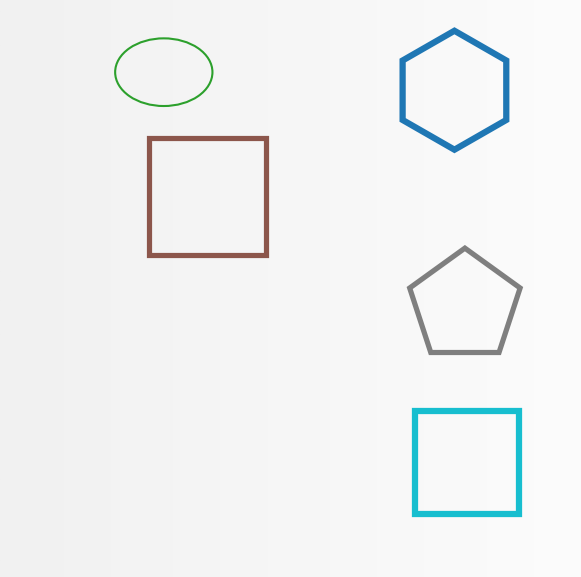[{"shape": "hexagon", "thickness": 3, "radius": 0.51, "center": [0.782, 0.843]}, {"shape": "oval", "thickness": 1, "radius": 0.42, "center": [0.282, 0.874]}, {"shape": "square", "thickness": 2.5, "radius": 0.51, "center": [0.357, 0.659]}, {"shape": "pentagon", "thickness": 2.5, "radius": 0.5, "center": [0.8, 0.47]}, {"shape": "square", "thickness": 3, "radius": 0.45, "center": [0.803, 0.198]}]